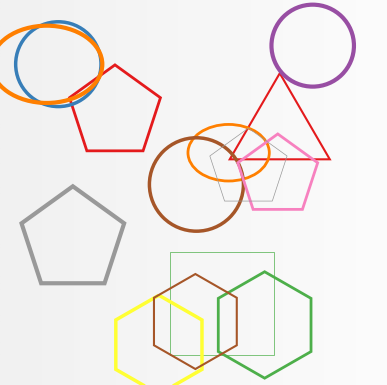[{"shape": "pentagon", "thickness": 2, "radius": 0.62, "center": [0.297, 0.708]}, {"shape": "triangle", "thickness": 1.5, "radius": 0.75, "center": [0.722, 0.661]}, {"shape": "circle", "thickness": 2.5, "radius": 0.55, "center": [0.151, 0.833]}, {"shape": "square", "thickness": 0.5, "radius": 0.67, "center": [0.573, 0.211]}, {"shape": "hexagon", "thickness": 2, "radius": 0.69, "center": [0.683, 0.156]}, {"shape": "circle", "thickness": 3, "radius": 0.53, "center": [0.807, 0.881]}, {"shape": "oval", "thickness": 2, "radius": 0.52, "center": [0.59, 0.603]}, {"shape": "oval", "thickness": 3, "radius": 0.72, "center": [0.121, 0.833]}, {"shape": "hexagon", "thickness": 2.5, "radius": 0.64, "center": [0.41, 0.105]}, {"shape": "circle", "thickness": 2.5, "radius": 0.61, "center": [0.507, 0.521]}, {"shape": "hexagon", "thickness": 1.5, "radius": 0.62, "center": [0.504, 0.165]}, {"shape": "pentagon", "thickness": 2, "radius": 0.54, "center": [0.717, 0.544]}, {"shape": "pentagon", "thickness": 0.5, "radius": 0.52, "center": [0.641, 0.562]}, {"shape": "pentagon", "thickness": 3, "radius": 0.7, "center": [0.188, 0.377]}]